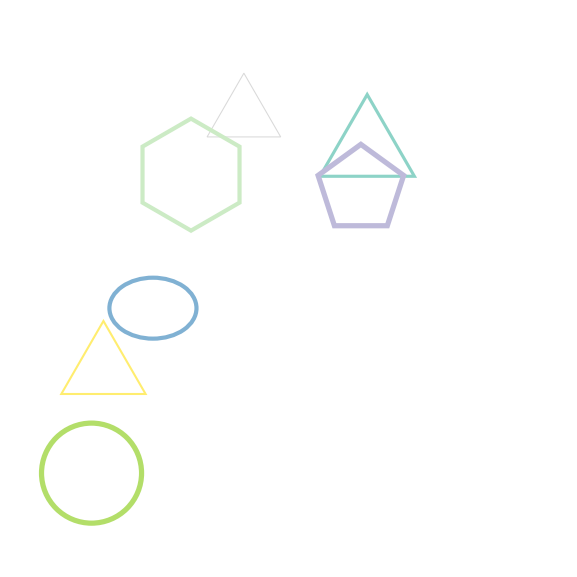[{"shape": "triangle", "thickness": 1.5, "radius": 0.47, "center": [0.636, 0.741]}, {"shape": "pentagon", "thickness": 2.5, "radius": 0.39, "center": [0.625, 0.671]}, {"shape": "oval", "thickness": 2, "radius": 0.38, "center": [0.265, 0.466]}, {"shape": "circle", "thickness": 2.5, "radius": 0.43, "center": [0.159, 0.18]}, {"shape": "triangle", "thickness": 0.5, "radius": 0.37, "center": [0.422, 0.799]}, {"shape": "hexagon", "thickness": 2, "radius": 0.48, "center": [0.331, 0.697]}, {"shape": "triangle", "thickness": 1, "radius": 0.42, "center": [0.179, 0.359]}]